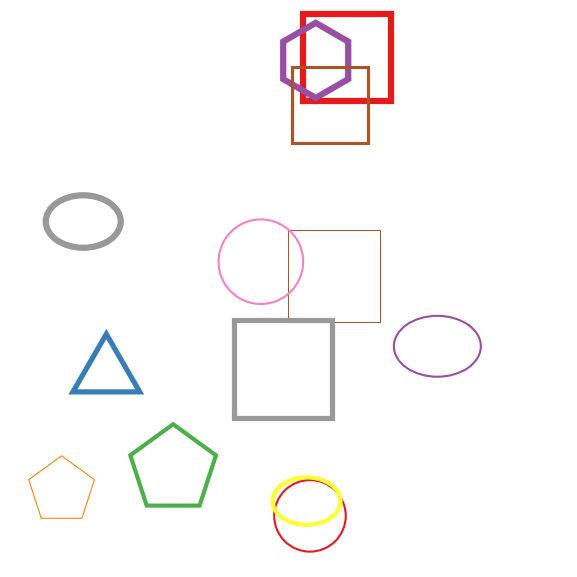[{"shape": "circle", "thickness": 1, "radius": 0.31, "center": [0.537, 0.106]}, {"shape": "square", "thickness": 3, "radius": 0.38, "center": [0.601, 0.9]}, {"shape": "triangle", "thickness": 2.5, "radius": 0.33, "center": [0.184, 0.354]}, {"shape": "pentagon", "thickness": 2, "radius": 0.39, "center": [0.3, 0.187]}, {"shape": "hexagon", "thickness": 3, "radius": 0.32, "center": [0.547, 0.895]}, {"shape": "oval", "thickness": 1, "radius": 0.38, "center": [0.757, 0.4]}, {"shape": "pentagon", "thickness": 0.5, "radius": 0.3, "center": [0.107, 0.15]}, {"shape": "oval", "thickness": 2, "radius": 0.29, "center": [0.531, 0.131]}, {"shape": "square", "thickness": 0.5, "radius": 0.4, "center": [0.579, 0.521]}, {"shape": "square", "thickness": 1.5, "radius": 0.33, "center": [0.571, 0.817]}, {"shape": "circle", "thickness": 1, "radius": 0.37, "center": [0.452, 0.546]}, {"shape": "square", "thickness": 2.5, "radius": 0.42, "center": [0.49, 0.36]}, {"shape": "oval", "thickness": 3, "radius": 0.32, "center": [0.144, 0.616]}]